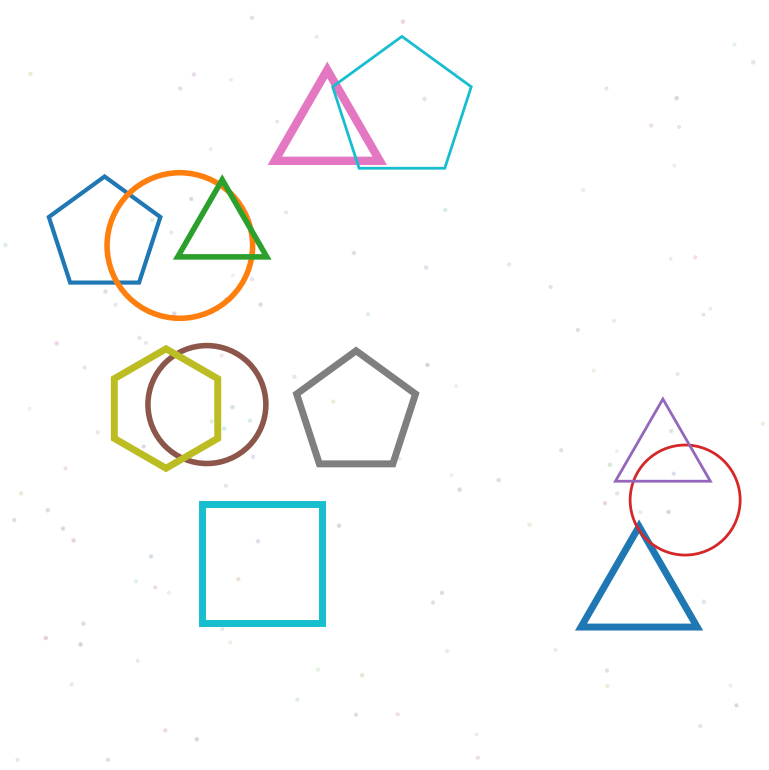[{"shape": "triangle", "thickness": 2.5, "radius": 0.44, "center": [0.83, 0.229]}, {"shape": "pentagon", "thickness": 1.5, "radius": 0.38, "center": [0.136, 0.695]}, {"shape": "circle", "thickness": 2, "radius": 0.47, "center": [0.234, 0.681]}, {"shape": "triangle", "thickness": 2, "radius": 0.33, "center": [0.289, 0.7]}, {"shape": "circle", "thickness": 1, "radius": 0.36, "center": [0.89, 0.351]}, {"shape": "triangle", "thickness": 1, "radius": 0.36, "center": [0.861, 0.411]}, {"shape": "circle", "thickness": 2, "radius": 0.38, "center": [0.269, 0.475]}, {"shape": "triangle", "thickness": 3, "radius": 0.39, "center": [0.425, 0.831]}, {"shape": "pentagon", "thickness": 2.5, "radius": 0.41, "center": [0.462, 0.463]}, {"shape": "hexagon", "thickness": 2.5, "radius": 0.39, "center": [0.216, 0.469]}, {"shape": "square", "thickness": 2.5, "radius": 0.39, "center": [0.34, 0.268]}, {"shape": "pentagon", "thickness": 1, "radius": 0.47, "center": [0.522, 0.858]}]